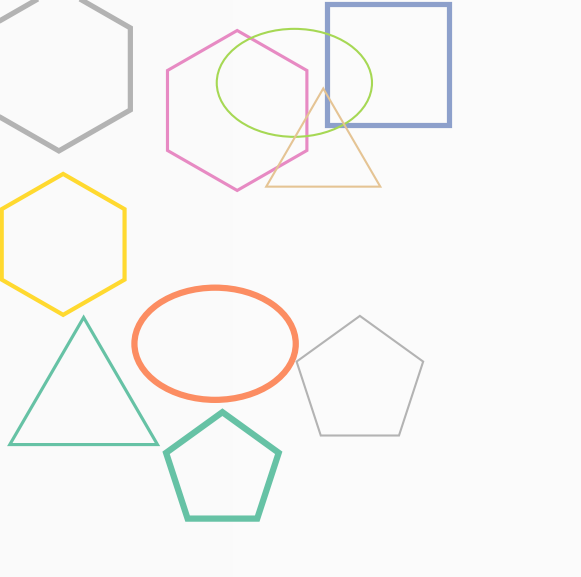[{"shape": "triangle", "thickness": 1.5, "radius": 0.73, "center": [0.144, 0.303]}, {"shape": "pentagon", "thickness": 3, "radius": 0.51, "center": [0.383, 0.184]}, {"shape": "oval", "thickness": 3, "radius": 0.69, "center": [0.37, 0.404]}, {"shape": "square", "thickness": 2.5, "radius": 0.52, "center": [0.667, 0.888]}, {"shape": "hexagon", "thickness": 1.5, "radius": 0.69, "center": [0.408, 0.808]}, {"shape": "oval", "thickness": 1, "radius": 0.67, "center": [0.506, 0.856]}, {"shape": "hexagon", "thickness": 2, "radius": 0.61, "center": [0.109, 0.576]}, {"shape": "triangle", "thickness": 1, "radius": 0.57, "center": [0.556, 0.733]}, {"shape": "hexagon", "thickness": 2.5, "radius": 0.71, "center": [0.101, 0.88]}, {"shape": "pentagon", "thickness": 1, "radius": 0.57, "center": [0.619, 0.338]}]